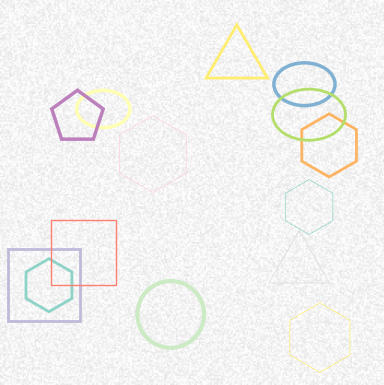[{"shape": "hexagon", "thickness": 2, "radius": 0.34, "center": [0.127, 0.259]}, {"shape": "hexagon", "thickness": 0.5, "radius": 0.36, "center": [0.803, 0.462]}, {"shape": "oval", "thickness": 2.5, "radius": 0.35, "center": [0.268, 0.717]}, {"shape": "square", "thickness": 2, "radius": 0.47, "center": [0.114, 0.26]}, {"shape": "square", "thickness": 1, "radius": 0.42, "center": [0.216, 0.343]}, {"shape": "oval", "thickness": 2.5, "radius": 0.4, "center": [0.791, 0.781]}, {"shape": "hexagon", "thickness": 2, "radius": 0.41, "center": [0.855, 0.622]}, {"shape": "oval", "thickness": 2, "radius": 0.47, "center": [0.803, 0.702]}, {"shape": "hexagon", "thickness": 0.5, "radius": 0.5, "center": [0.397, 0.6]}, {"shape": "triangle", "thickness": 0.5, "radius": 0.45, "center": [0.777, 0.311]}, {"shape": "pentagon", "thickness": 2.5, "radius": 0.35, "center": [0.201, 0.695]}, {"shape": "circle", "thickness": 3, "radius": 0.43, "center": [0.443, 0.183]}, {"shape": "hexagon", "thickness": 0.5, "radius": 0.45, "center": [0.831, 0.123]}, {"shape": "triangle", "thickness": 2, "radius": 0.46, "center": [0.615, 0.843]}]